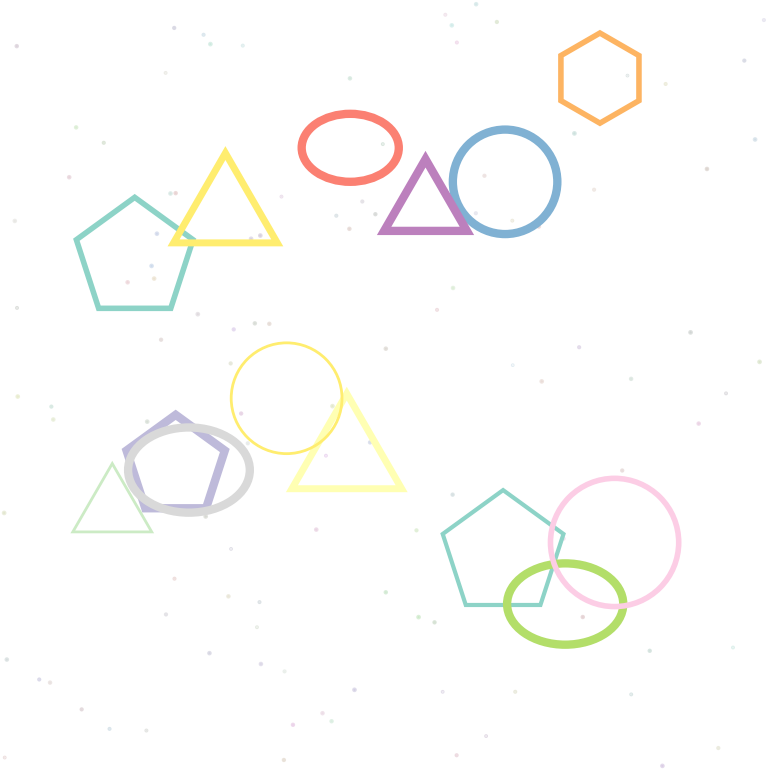[{"shape": "pentagon", "thickness": 1.5, "radius": 0.41, "center": [0.653, 0.281]}, {"shape": "pentagon", "thickness": 2, "radius": 0.4, "center": [0.175, 0.664]}, {"shape": "triangle", "thickness": 2.5, "radius": 0.41, "center": [0.45, 0.406]}, {"shape": "pentagon", "thickness": 3, "radius": 0.34, "center": [0.228, 0.394]}, {"shape": "oval", "thickness": 3, "radius": 0.32, "center": [0.455, 0.808]}, {"shape": "circle", "thickness": 3, "radius": 0.34, "center": [0.656, 0.764]}, {"shape": "hexagon", "thickness": 2, "radius": 0.29, "center": [0.779, 0.899]}, {"shape": "oval", "thickness": 3, "radius": 0.38, "center": [0.734, 0.216]}, {"shape": "circle", "thickness": 2, "radius": 0.42, "center": [0.798, 0.296]}, {"shape": "oval", "thickness": 3, "radius": 0.4, "center": [0.245, 0.39]}, {"shape": "triangle", "thickness": 3, "radius": 0.31, "center": [0.553, 0.731]}, {"shape": "triangle", "thickness": 1, "radius": 0.3, "center": [0.146, 0.339]}, {"shape": "circle", "thickness": 1, "radius": 0.36, "center": [0.372, 0.483]}, {"shape": "triangle", "thickness": 2.5, "radius": 0.39, "center": [0.293, 0.723]}]